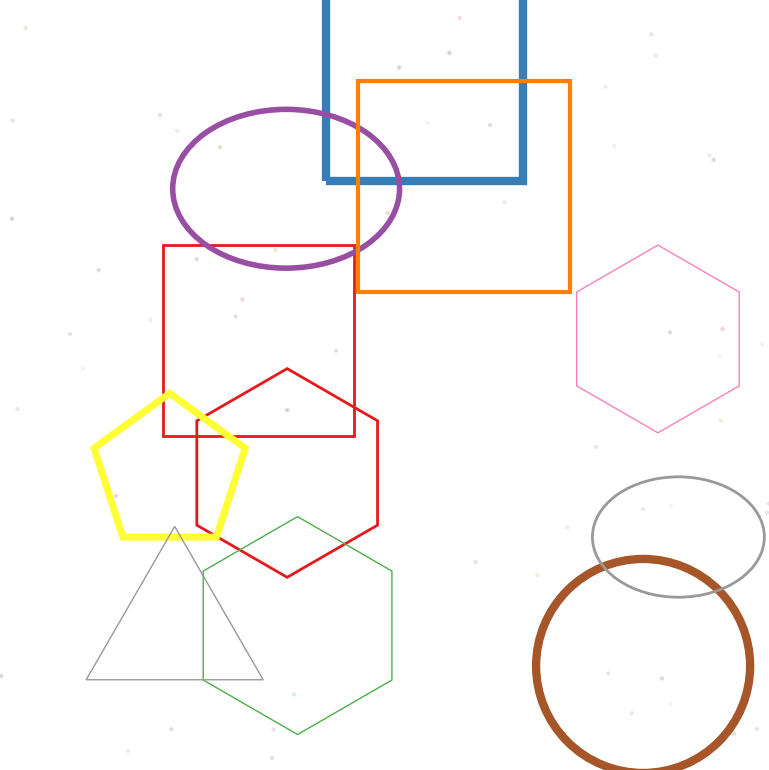[{"shape": "hexagon", "thickness": 1, "radius": 0.68, "center": [0.373, 0.386]}, {"shape": "square", "thickness": 1, "radius": 0.62, "center": [0.336, 0.558]}, {"shape": "square", "thickness": 3, "radius": 0.64, "center": [0.552, 0.893]}, {"shape": "hexagon", "thickness": 0.5, "radius": 0.71, "center": [0.386, 0.188]}, {"shape": "oval", "thickness": 2, "radius": 0.74, "center": [0.372, 0.755]}, {"shape": "square", "thickness": 1.5, "radius": 0.69, "center": [0.602, 0.758]}, {"shape": "pentagon", "thickness": 2.5, "radius": 0.52, "center": [0.22, 0.386]}, {"shape": "circle", "thickness": 3, "radius": 0.69, "center": [0.835, 0.135]}, {"shape": "hexagon", "thickness": 0.5, "radius": 0.61, "center": [0.854, 0.56]}, {"shape": "oval", "thickness": 1, "radius": 0.56, "center": [0.881, 0.303]}, {"shape": "triangle", "thickness": 0.5, "radius": 0.66, "center": [0.227, 0.184]}]